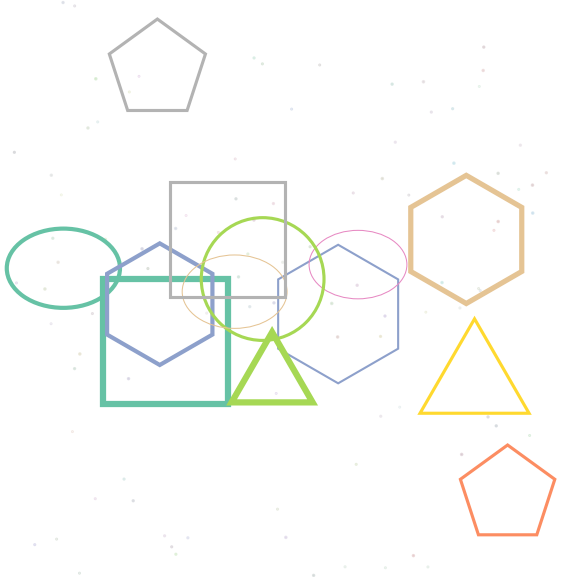[{"shape": "square", "thickness": 3, "radius": 0.54, "center": [0.287, 0.407]}, {"shape": "oval", "thickness": 2, "radius": 0.49, "center": [0.11, 0.535]}, {"shape": "pentagon", "thickness": 1.5, "radius": 0.43, "center": [0.879, 0.143]}, {"shape": "hexagon", "thickness": 1, "radius": 0.6, "center": [0.586, 0.455]}, {"shape": "hexagon", "thickness": 2, "radius": 0.53, "center": [0.277, 0.472]}, {"shape": "oval", "thickness": 0.5, "radius": 0.42, "center": [0.62, 0.541]}, {"shape": "triangle", "thickness": 3, "radius": 0.41, "center": [0.471, 0.343]}, {"shape": "circle", "thickness": 1.5, "radius": 0.53, "center": [0.455, 0.516]}, {"shape": "triangle", "thickness": 1.5, "radius": 0.54, "center": [0.822, 0.338]}, {"shape": "hexagon", "thickness": 2.5, "radius": 0.55, "center": [0.807, 0.585]}, {"shape": "oval", "thickness": 0.5, "radius": 0.45, "center": [0.406, 0.494]}, {"shape": "square", "thickness": 1.5, "radius": 0.5, "center": [0.394, 0.584]}, {"shape": "pentagon", "thickness": 1.5, "radius": 0.44, "center": [0.273, 0.879]}]